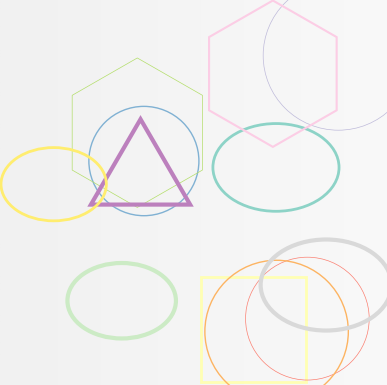[{"shape": "oval", "thickness": 2, "radius": 0.81, "center": [0.712, 0.565]}, {"shape": "square", "thickness": 2, "radius": 0.68, "center": [0.654, 0.144]}, {"shape": "circle", "thickness": 0.5, "radius": 0.97, "center": [0.873, 0.856]}, {"shape": "circle", "thickness": 0.5, "radius": 0.8, "center": [0.793, 0.172]}, {"shape": "circle", "thickness": 1, "radius": 0.71, "center": [0.371, 0.582]}, {"shape": "circle", "thickness": 1, "radius": 0.93, "center": [0.714, 0.139]}, {"shape": "hexagon", "thickness": 0.5, "radius": 0.97, "center": [0.354, 0.655]}, {"shape": "hexagon", "thickness": 1.5, "radius": 0.95, "center": [0.704, 0.809]}, {"shape": "oval", "thickness": 3, "radius": 0.84, "center": [0.842, 0.26]}, {"shape": "triangle", "thickness": 3, "radius": 0.74, "center": [0.363, 0.543]}, {"shape": "oval", "thickness": 3, "radius": 0.7, "center": [0.314, 0.219]}, {"shape": "oval", "thickness": 2, "radius": 0.68, "center": [0.139, 0.522]}]